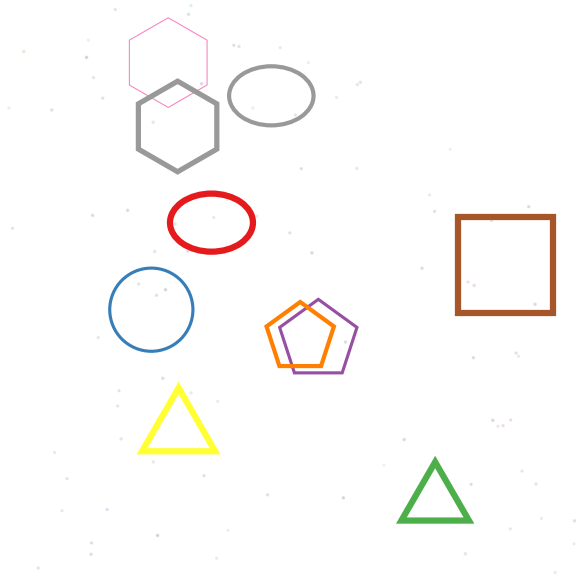[{"shape": "oval", "thickness": 3, "radius": 0.36, "center": [0.366, 0.614]}, {"shape": "circle", "thickness": 1.5, "radius": 0.36, "center": [0.262, 0.463]}, {"shape": "triangle", "thickness": 3, "radius": 0.34, "center": [0.754, 0.132]}, {"shape": "pentagon", "thickness": 1.5, "radius": 0.35, "center": [0.551, 0.41]}, {"shape": "pentagon", "thickness": 2, "radius": 0.31, "center": [0.52, 0.415]}, {"shape": "triangle", "thickness": 3, "radius": 0.37, "center": [0.309, 0.254]}, {"shape": "square", "thickness": 3, "radius": 0.41, "center": [0.875, 0.54]}, {"shape": "hexagon", "thickness": 0.5, "radius": 0.39, "center": [0.291, 0.891]}, {"shape": "oval", "thickness": 2, "radius": 0.37, "center": [0.47, 0.833]}, {"shape": "hexagon", "thickness": 2.5, "radius": 0.39, "center": [0.308, 0.78]}]